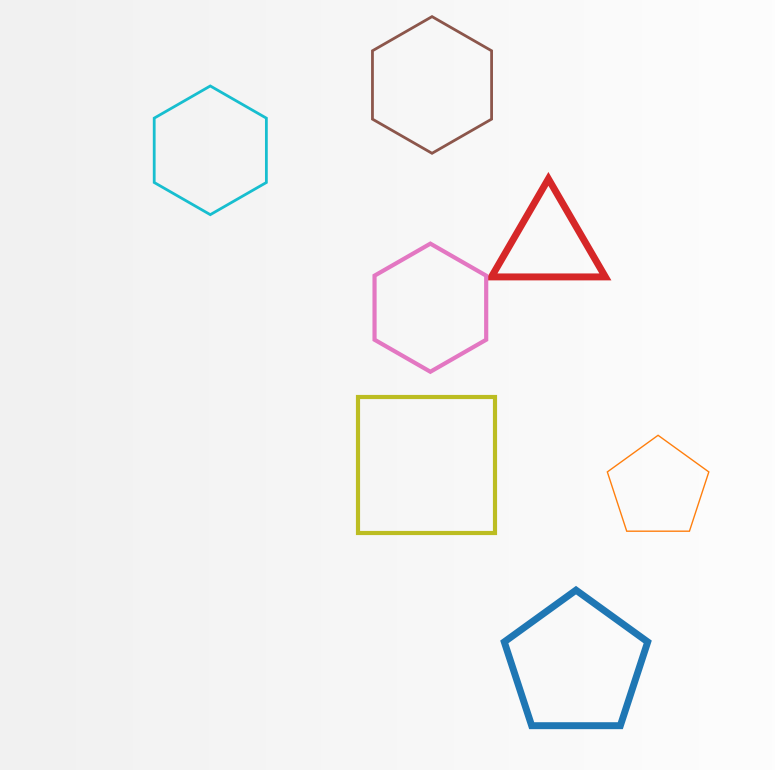[{"shape": "pentagon", "thickness": 2.5, "radius": 0.49, "center": [0.743, 0.136]}, {"shape": "pentagon", "thickness": 0.5, "radius": 0.34, "center": [0.849, 0.366]}, {"shape": "triangle", "thickness": 2.5, "radius": 0.42, "center": [0.708, 0.683]}, {"shape": "hexagon", "thickness": 1, "radius": 0.44, "center": [0.557, 0.89]}, {"shape": "hexagon", "thickness": 1.5, "radius": 0.42, "center": [0.555, 0.6]}, {"shape": "square", "thickness": 1.5, "radius": 0.44, "center": [0.55, 0.396]}, {"shape": "hexagon", "thickness": 1, "radius": 0.42, "center": [0.271, 0.805]}]